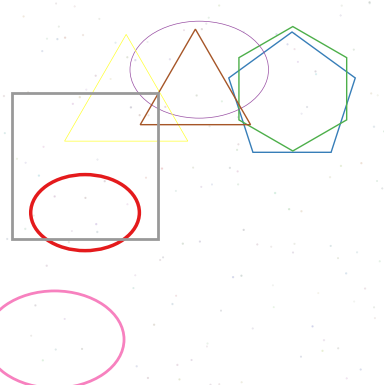[{"shape": "oval", "thickness": 2.5, "radius": 0.71, "center": [0.221, 0.448]}, {"shape": "pentagon", "thickness": 1, "radius": 0.86, "center": [0.758, 0.744]}, {"shape": "hexagon", "thickness": 1, "radius": 0.81, "center": [0.761, 0.769]}, {"shape": "oval", "thickness": 0.5, "radius": 0.9, "center": [0.518, 0.819]}, {"shape": "triangle", "thickness": 0.5, "radius": 0.92, "center": [0.328, 0.726]}, {"shape": "triangle", "thickness": 1, "radius": 0.83, "center": [0.508, 0.759]}, {"shape": "oval", "thickness": 2, "radius": 0.9, "center": [0.142, 0.118]}, {"shape": "square", "thickness": 2, "radius": 0.95, "center": [0.222, 0.568]}]